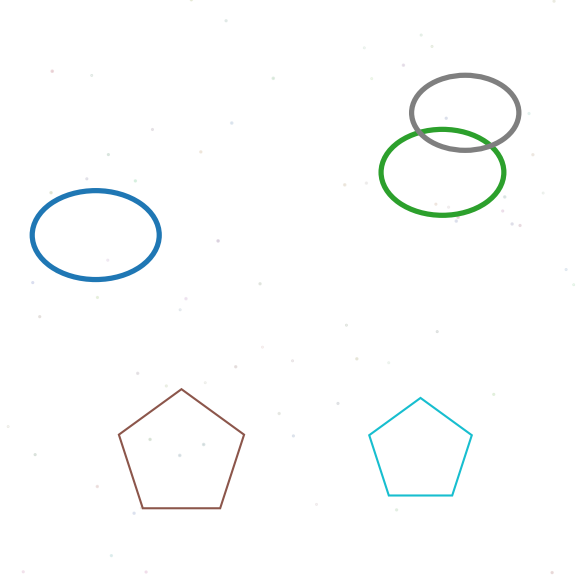[{"shape": "oval", "thickness": 2.5, "radius": 0.55, "center": [0.166, 0.592]}, {"shape": "oval", "thickness": 2.5, "radius": 0.53, "center": [0.766, 0.701]}, {"shape": "pentagon", "thickness": 1, "radius": 0.57, "center": [0.314, 0.211]}, {"shape": "oval", "thickness": 2.5, "radius": 0.46, "center": [0.806, 0.804]}, {"shape": "pentagon", "thickness": 1, "radius": 0.47, "center": [0.728, 0.217]}]